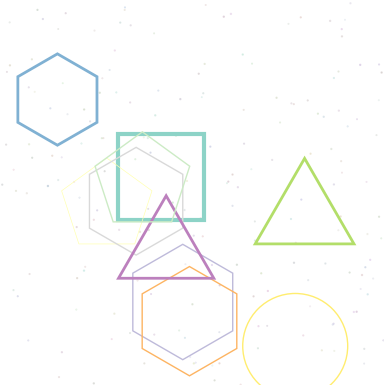[{"shape": "square", "thickness": 3, "radius": 0.56, "center": [0.418, 0.54]}, {"shape": "pentagon", "thickness": 0.5, "radius": 0.62, "center": [0.277, 0.466]}, {"shape": "hexagon", "thickness": 1, "radius": 0.75, "center": [0.475, 0.216]}, {"shape": "hexagon", "thickness": 2, "radius": 0.59, "center": [0.149, 0.741]}, {"shape": "hexagon", "thickness": 1, "radius": 0.71, "center": [0.492, 0.166]}, {"shape": "triangle", "thickness": 2, "radius": 0.74, "center": [0.791, 0.441]}, {"shape": "hexagon", "thickness": 1, "radius": 0.7, "center": [0.354, 0.477]}, {"shape": "triangle", "thickness": 2, "radius": 0.71, "center": [0.432, 0.349]}, {"shape": "pentagon", "thickness": 1, "radius": 0.65, "center": [0.37, 0.528]}, {"shape": "circle", "thickness": 1, "radius": 0.68, "center": [0.767, 0.101]}]